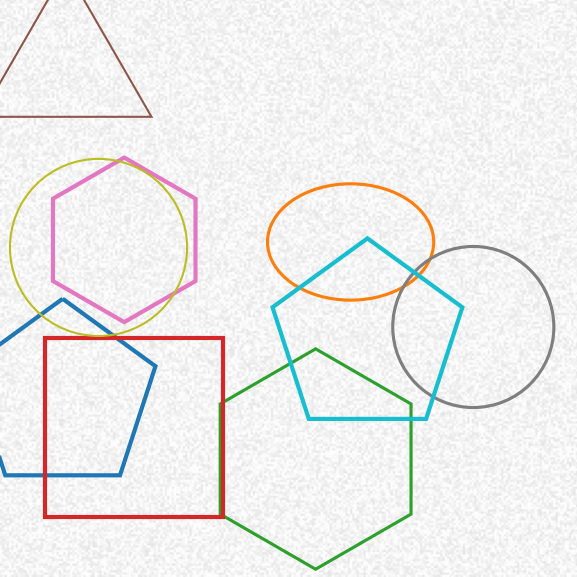[{"shape": "pentagon", "thickness": 2, "radius": 0.84, "center": [0.108, 0.313]}, {"shape": "oval", "thickness": 1.5, "radius": 0.72, "center": [0.607, 0.58]}, {"shape": "hexagon", "thickness": 1.5, "radius": 0.95, "center": [0.547, 0.204]}, {"shape": "square", "thickness": 2, "radius": 0.77, "center": [0.232, 0.259]}, {"shape": "triangle", "thickness": 1, "radius": 0.86, "center": [0.114, 0.882]}, {"shape": "hexagon", "thickness": 2, "radius": 0.71, "center": [0.215, 0.584]}, {"shape": "circle", "thickness": 1.5, "radius": 0.7, "center": [0.82, 0.433]}, {"shape": "circle", "thickness": 1, "radius": 0.77, "center": [0.171, 0.571]}, {"shape": "pentagon", "thickness": 2, "radius": 0.86, "center": [0.636, 0.414]}]